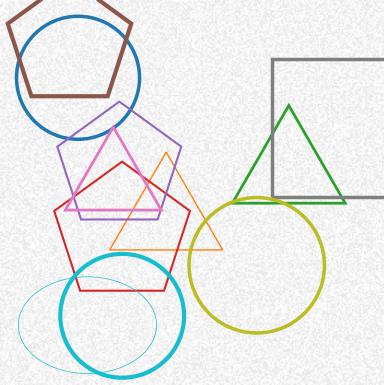[{"shape": "circle", "thickness": 2.5, "radius": 0.8, "center": [0.203, 0.798]}, {"shape": "triangle", "thickness": 1, "radius": 0.85, "center": [0.432, 0.435]}, {"shape": "triangle", "thickness": 2, "radius": 0.85, "center": [0.75, 0.557]}, {"shape": "pentagon", "thickness": 1.5, "radius": 0.93, "center": [0.317, 0.395]}, {"shape": "pentagon", "thickness": 1.5, "radius": 0.85, "center": [0.31, 0.567]}, {"shape": "pentagon", "thickness": 3, "radius": 0.84, "center": [0.181, 0.886]}, {"shape": "triangle", "thickness": 2, "radius": 0.72, "center": [0.294, 0.526]}, {"shape": "square", "thickness": 2.5, "radius": 0.9, "center": [0.885, 0.668]}, {"shape": "circle", "thickness": 2.5, "radius": 0.88, "center": [0.667, 0.311]}, {"shape": "oval", "thickness": 0.5, "radius": 0.9, "center": [0.227, 0.155]}, {"shape": "circle", "thickness": 3, "radius": 0.8, "center": [0.317, 0.18]}]